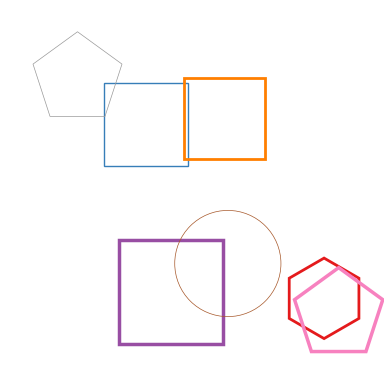[{"shape": "hexagon", "thickness": 2, "radius": 0.52, "center": [0.842, 0.225]}, {"shape": "square", "thickness": 1, "radius": 0.54, "center": [0.38, 0.676]}, {"shape": "square", "thickness": 2.5, "radius": 0.67, "center": [0.444, 0.241]}, {"shape": "square", "thickness": 2, "radius": 0.53, "center": [0.583, 0.693]}, {"shape": "circle", "thickness": 0.5, "radius": 0.69, "center": [0.592, 0.316]}, {"shape": "pentagon", "thickness": 2.5, "radius": 0.6, "center": [0.88, 0.184]}, {"shape": "pentagon", "thickness": 0.5, "radius": 0.61, "center": [0.201, 0.796]}]